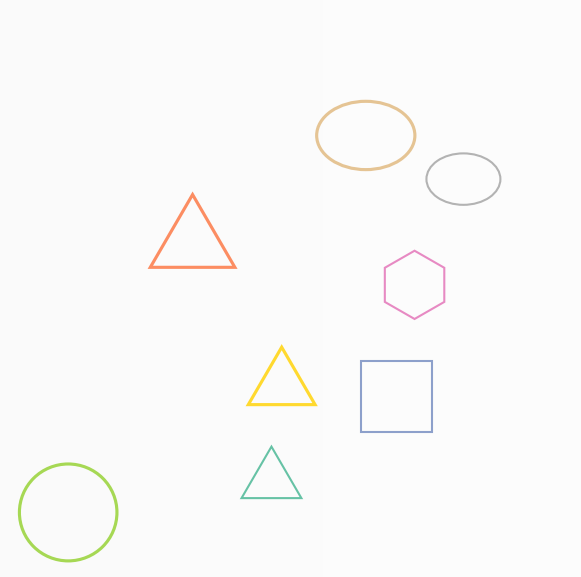[{"shape": "triangle", "thickness": 1, "radius": 0.3, "center": [0.467, 0.166]}, {"shape": "triangle", "thickness": 1.5, "radius": 0.42, "center": [0.331, 0.578]}, {"shape": "square", "thickness": 1, "radius": 0.31, "center": [0.682, 0.312]}, {"shape": "hexagon", "thickness": 1, "radius": 0.3, "center": [0.713, 0.506]}, {"shape": "circle", "thickness": 1.5, "radius": 0.42, "center": [0.117, 0.112]}, {"shape": "triangle", "thickness": 1.5, "radius": 0.33, "center": [0.485, 0.332]}, {"shape": "oval", "thickness": 1.5, "radius": 0.42, "center": [0.629, 0.765]}, {"shape": "oval", "thickness": 1, "radius": 0.32, "center": [0.797, 0.689]}]